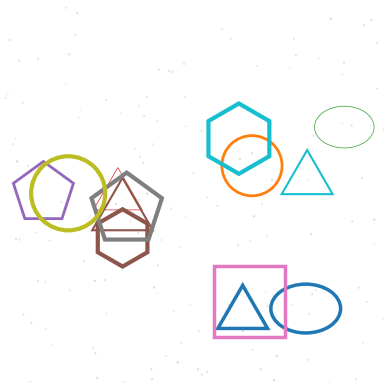[{"shape": "oval", "thickness": 2.5, "radius": 0.45, "center": [0.794, 0.199]}, {"shape": "triangle", "thickness": 2.5, "radius": 0.37, "center": [0.63, 0.184]}, {"shape": "circle", "thickness": 2, "radius": 0.39, "center": [0.654, 0.57]}, {"shape": "oval", "thickness": 0.5, "radius": 0.39, "center": [0.894, 0.67]}, {"shape": "triangle", "thickness": 0.5, "radius": 0.37, "center": [0.306, 0.491]}, {"shape": "pentagon", "thickness": 2, "radius": 0.41, "center": [0.113, 0.499]}, {"shape": "hexagon", "thickness": 3, "radius": 0.37, "center": [0.318, 0.382]}, {"shape": "triangle", "thickness": 1.5, "radius": 0.45, "center": [0.318, 0.447]}, {"shape": "square", "thickness": 2.5, "radius": 0.46, "center": [0.648, 0.216]}, {"shape": "pentagon", "thickness": 3, "radius": 0.48, "center": [0.329, 0.456]}, {"shape": "circle", "thickness": 3, "radius": 0.48, "center": [0.177, 0.498]}, {"shape": "triangle", "thickness": 1.5, "radius": 0.38, "center": [0.798, 0.534]}, {"shape": "hexagon", "thickness": 3, "radius": 0.46, "center": [0.621, 0.64]}]